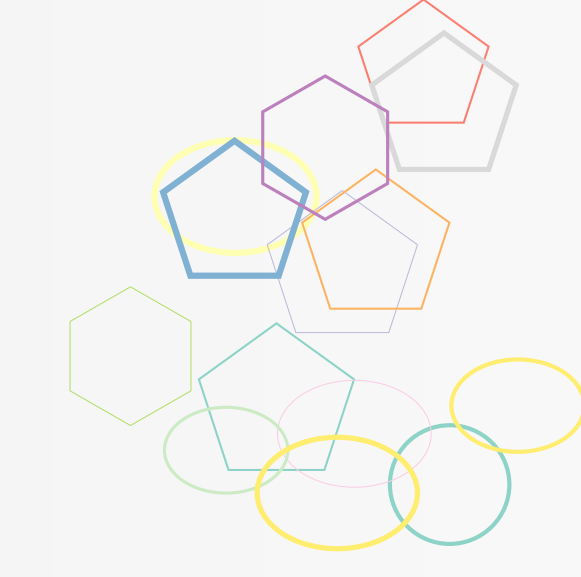[{"shape": "pentagon", "thickness": 1, "radius": 0.7, "center": [0.476, 0.299]}, {"shape": "circle", "thickness": 2, "radius": 0.51, "center": [0.774, 0.16]}, {"shape": "oval", "thickness": 3, "radius": 0.7, "center": [0.405, 0.659]}, {"shape": "pentagon", "thickness": 0.5, "radius": 0.68, "center": [0.589, 0.533]}, {"shape": "pentagon", "thickness": 1, "radius": 0.59, "center": [0.729, 0.882]}, {"shape": "pentagon", "thickness": 3, "radius": 0.65, "center": [0.403, 0.626]}, {"shape": "pentagon", "thickness": 1, "radius": 0.67, "center": [0.647, 0.572]}, {"shape": "hexagon", "thickness": 0.5, "radius": 0.6, "center": [0.224, 0.382]}, {"shape": "oval", "thickness": 0.5, "radius": 0.66, "center": [0.61, 0.248]}, {"shape": "pentagon", "thickness": 2.5, "radius": 0.65, "center": [0.764, 0.811]}, {"shape": "hexagon", "thickness": 1.5, "radius": 0.62, "center": [0.559, 0.743]}, {"shape": "oval", "thickness": 1.5, "radius": 0.53, "center": [0.389, 0.22]}, {"shape": "oval", "thickness": 2.5, "radius": 0.69, "center": [0.58, 0.145]}, {"shape": "oval", "thickness": 2, "radius": 0.57, "center": [0.891, 0.297]}]